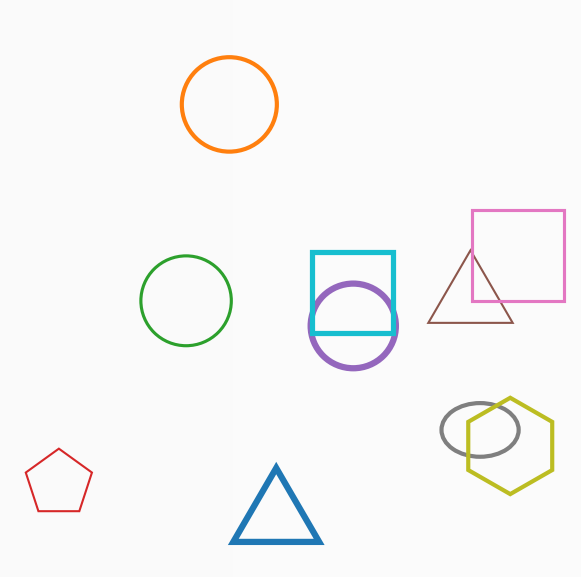[{"shape": "triangle", "thickness": 3, "radius": 0.43, "center": [0.475, 0.103]}, {"shape": "circle", "thickness": 2, "radius": 0.41, "center": [0.395, 0.818]}, {"shape": "circle", "thickness": 1.5, "radius": 0.39, "center": [0.32, 0.478]}, {"shape": "pentagon", "thickness": 1, "radius": 0.3, "center": [0.101, 0.162]}, {"shape": "circle", "thickness": 3, "radius": 0.37, "center": [0.608, 0.435]}, {"shape": "triangle", "thickness": 1, "radius": 0.42, "center": [0.809, 0.482]}, {"shape": "square", "thickness": 1.5, "radius": 0.39, "center": [0.892, 0.557]}, {"shape": "oval", "thickness": 2, "radius": 0.33, "center": [0.826, 0.255]}, {"shape": "hexagon", "thickness": 2, "radius": 0.42, "center": [0.878, 0.227]}, {"shape": "square", "thickness": 2.5, "radius": 0.35, "center": [0.607, 0.493]}]